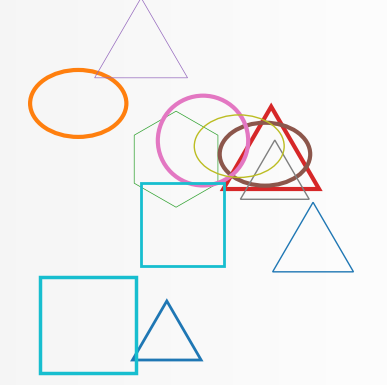[{"shape": "triangle", "thickness": 1, "radius": 0.6, "center": [0.808, 0.354]}, {"shape": "triangle", "thickness": 2, "radius": 0.51, "center": [0.43, 0.116]}, {"shape": "oval", "thickness": 3, "radius": 0.62, "center": [0.202, 0.731]}, {"shape": "hexagon", "thickness": 0.5, "radius": 0.62, "center": [0.454, 0.586]}, {"shape": "triangle", "thickness": 3, "radius": 0.71, "center": [0.7, 0.58]}, {"shape": "triangle", "thickness": 0.5, "radius": 0.69, "center": [0.364, 0.867]}, {"shape": "oval", "thickness": 3, "radius": 0.58, "center": [0.684, 0.599]}, {"shape": "circle", "thickness": 3, "radius": 0.58, "center": [0.524, 0.635]}, {"shape": "triangle", "thickness": 1, "radius": 0.51, "center": [0.709, 0.534]}, {"shape": "oval", "thickness": 1, "radius": 0.58, "center": [0.617, 0.62]}, {"shape": "square", "thickness": 2.5, "radius": 0.62, "center": [0.226, 0.155]}, {"shape": "square", "thickness": 2, "radius": 0.54, "center": [0.47, 0.416]}]